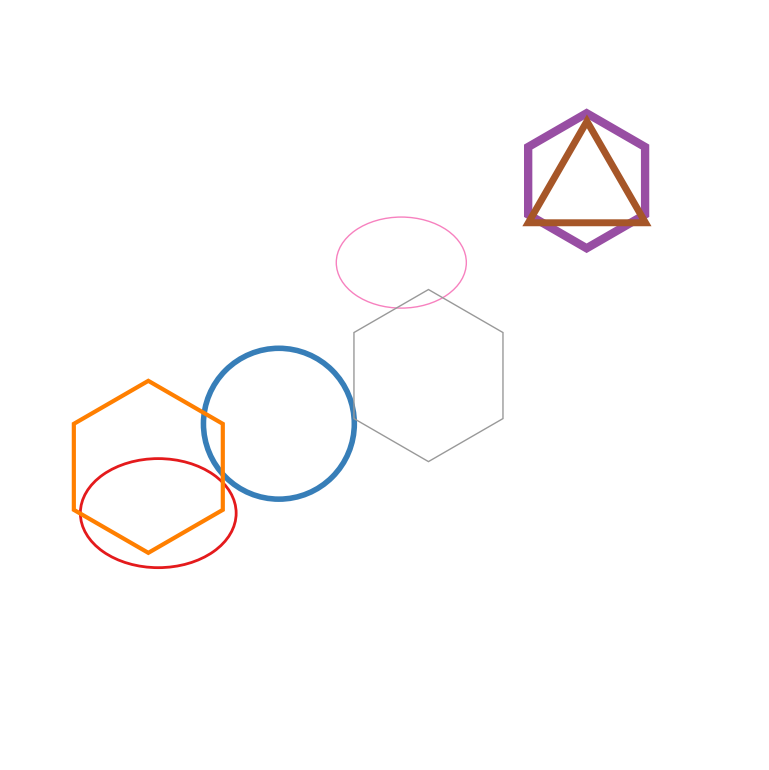[{"shape": "oval", "thickness": 1, "radius": 0.51, "center": [0.206, 0.334]}, {"shape": "circle", "thickness": 2, "radius": 0.49, "center": [0.362, 0.45]}, {"shape": "hexagon", "thickness": 3, "radius": 0.44, "center": [0.762, 0.765]}, {"shape": "hexagon", "thickness": 1.5, "radius": 0.56, "center": [0.193, 0.394]}, {"shape": "triangle", "thickness": 2.5, "radius": 0.44, "center": [0.762, 0.755]}, {"shape": "oval", "thickness": 0.5, "radius": 0.42, "center": [0.521, 0.659]}, {"shape": "hexagon", "thickness": 0.5, "radius": 0.56, "center": [0.556, 0.512]}]